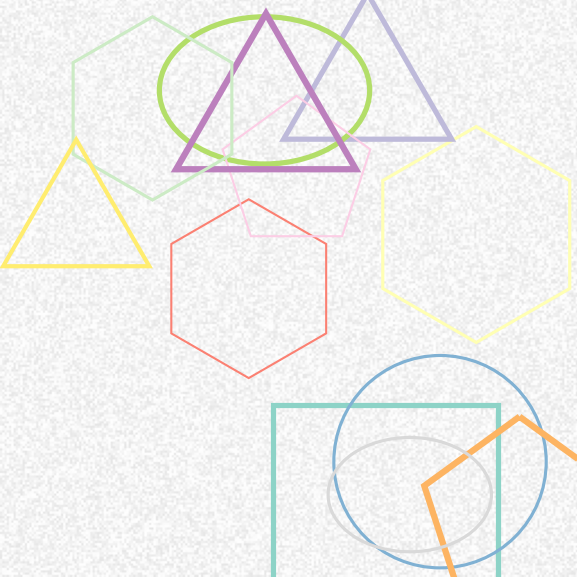[{"shape": "square", "thickness": 2.5, "radius": 0.97, "center": [0.667, 0.104]}, {"shape": "hexagon", "thickness": 1.5, "radius": 0.93, "center": [0.825, 0.593]}, {"shape": "triangle", "thickness": 2.5, "radius": 0.84, "center": [0.637, 0.842]}, {"shape": "hexagon", "thickness": 1, "radius": 0.77, "center": [0.431, 0.499]}, {"shape": "circle", "thickness": 1.5, "radius": 0.92, "center": [0.762, 0.2]}, {"shape": "pentagon", "thickness": 3, "radius": 0.87, "center": [0.9, 0.104]}, {"shape": "oval", "thickness": 2.5, "radius": 0.91, "center": [0.458, 0.843]}, {"shape": "pentagon", "thickness": 1, "radius": 0.67, "center": [0.513, 0.699]}, {"shape": "oval", "thickness": 1.5, "radius": 0.71, "center": [0.71, 0.143]}, {"shape": "triangle", "thickness": 3, "radius": 0.9, "center": [0.461, 0.796]}, {"shape": "hexagon", "thickness": 1.5, "radius": 0.79, "center": [0.264, 0.811]}, {"shape": "triangle", "thickness": 2, "radius": 0.73, "center": [0.132, 0.611]}]